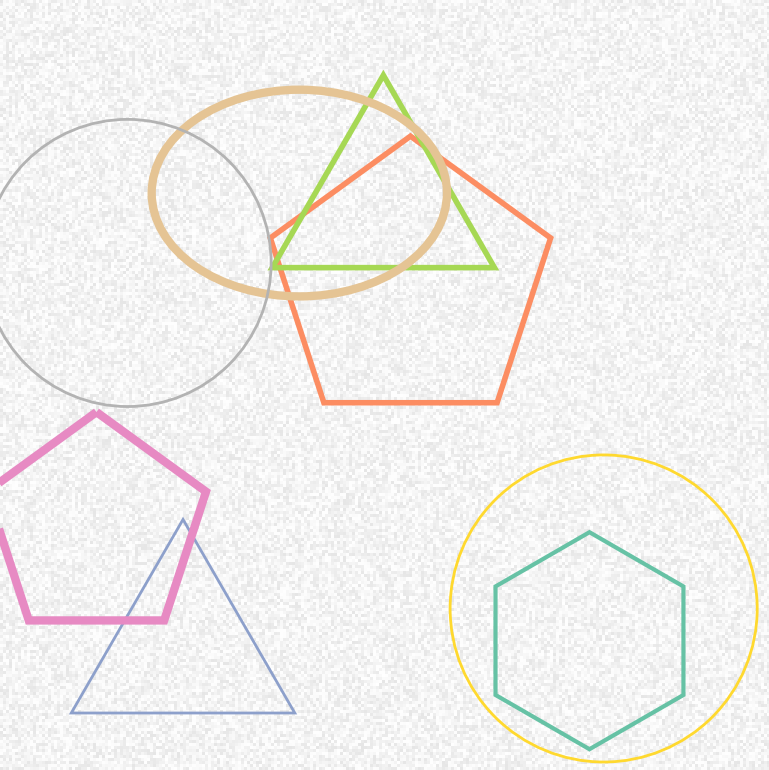[{"shape": "hexagon", "thickness": 1.5, "radius": 0.7, "center": [0.766, 0.168]}, {"shape": "pentagon", "thickness": 2, "radius": 0.96, "center": [0.533, 0.632]}, {"shape": "triangle", "thickness": 1, "radius": 0.84, "center": [0.238, 0.158]}, {"shape": "pentagon", "thickness": 3, "radius": 0.75, "center": [0.125, 0.315]}, {"shape": "triangle", "thickness": 2, "radius": 0.83, "center": [0.498, 0.736]}, {"shape": "circle", "thickness": 1, "radius": 1.0, "center": [0.784, 0.21]}, {"shape": "oval", "thickness": 3, "radius": 0.96, "center": [0.389, 0.749]}, {"shape": "circle", "thickness": 1, "radius": 0.93, "center": [0.166, 0.659]}]